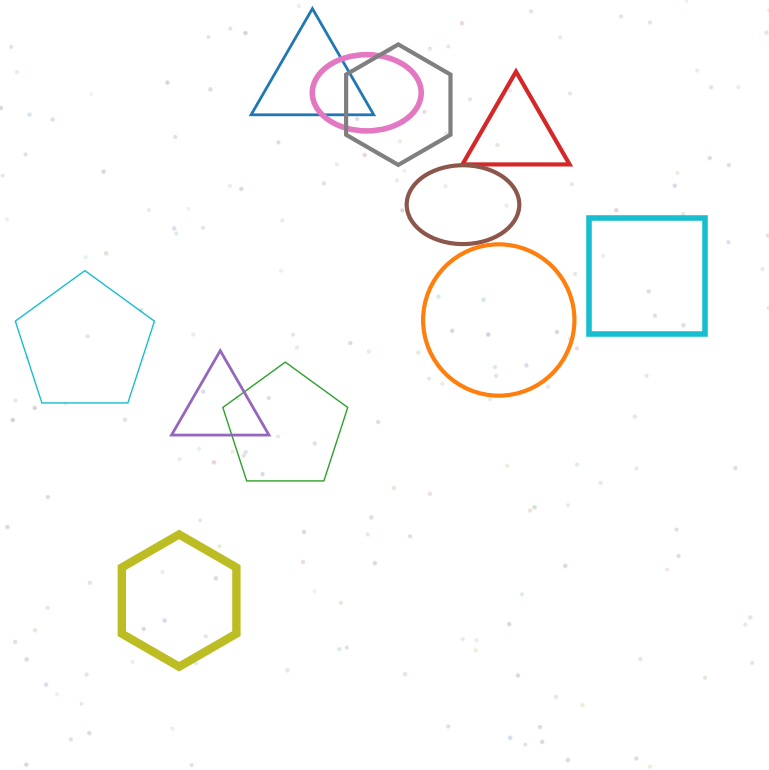[{"shape": "triangle", "thickness": 1, "radius": 0.46, "center": [0.406, 0.897]}, {"shape": "circle", "thickness": 1.5, "radius": 0.49, "center": [0.648, 0.584]}, {"shape": "pentagon", "thickness": 0.5, "radius": 0.43, "center": [0.37, 0.444]}, {"shape": "triangle", "thickness": 1.5, "radius": 0.4, "center": [0.67, 0.827]}, {"shape": "triangle", "thickness": 1, "radius": 0.37, "center": [0.286, 0.472]}, {"shape": "oval", "thickness": 1.5, "radius": 0.37, "center": [0.601, 0.734]}, {"shape": "oval", "thickness": 2, "radius": 0.35, "center": [0.476, 0.879]}, {"shape": "hexagon", "thickness": 1.5, "radius": 0.39, "center": [0.517, 0.864]}, {"shape": "hexagon", "thickness": 3, "radius": 0.43, "center": [0.233, 0.22]}, {"shape": "square", "thickness": 2, "radius": 0.38, "center": [0.841, 0.641]}, {"shape": "pentagon", "thickness": 0.5, "radius": 0.47, "center": [0.11, 0.554]}]